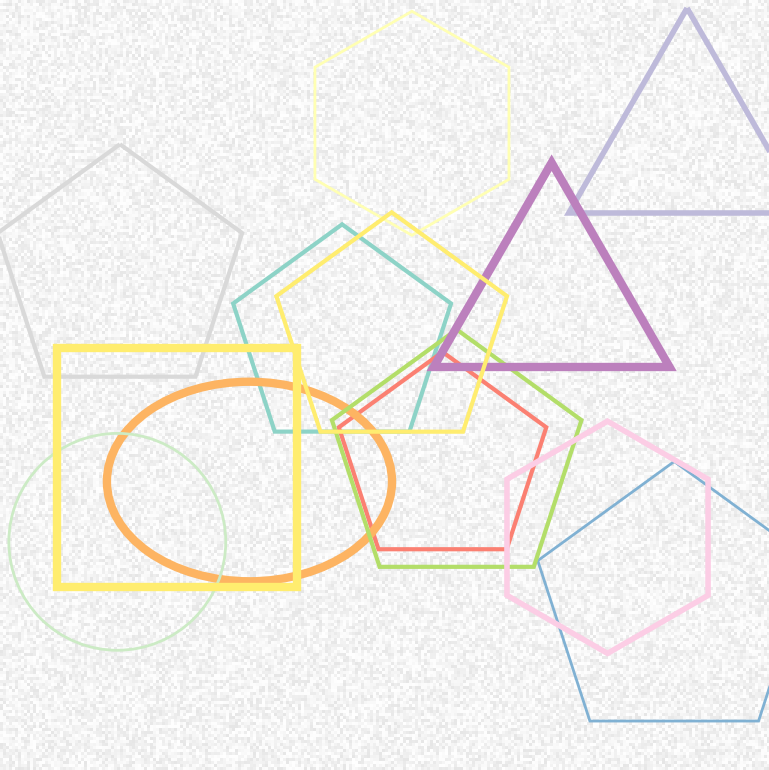[{"shape": "pentagon", "thickness": 1.5, "radius": 0.74, "center": [0.444, 0.56]}, {"shape": "hexagon", "thickness": 1, "radius": 0.73, "center": [0.535, 0.84]}, {"shape": "triangle", "thickness": 2, "radius": 0.89, "center": [0.892, 0.812]}, {"shape": "pentagon", "thickness": 1.5, "radius": 0.71, "center": [0.575, 0.401]}, {"shape": "pentagon", "thickness": 1, "radius": 0.93, "center": [0.876, 0.214]}, {"shape": "oval", "thickness": 3, "radius": 0.93, "center": [0.324, 0.375]}, {"shape": "pentagon", "thickness": 1.5, "radius": 0.85, "center": [0.593, 0.402]}, {"shape": "hexagon", "thickness": 2, "radius": 0.75, "center": [0.789, 0.302]}, {"shape": "pentagon", "thickness": 1.5, "radius": 0.83, "center": [0.156, 0.646]}, {"shape": "triangle", "thickness": 3, "radius": 0.88, "center": [0.716, 0.612]}, {"shape": "circle", "thickness": 1, "radius": 0.7, "center": [0.152, 0.296]}, {"shape": "pentagon", "thickness": 1.5, "radius": 0.79, "center": [0.509, 0.567]}, {"shape": "square", "thickness": 3, "radius": 0.78, "center": [0.23, 0.393]}]